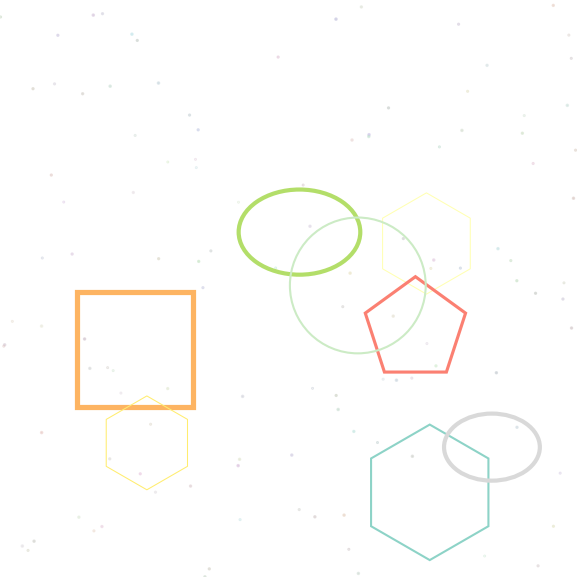[{"shape": "hexagon", "thickness": 1, "radius": 0.59, "center": [0.744, 0.147]}, {"shape": "hexagon", "thickness": 0.5, "radius": 0.44, "center": [0.738, 0.578]}, {"shape": "pentagon", "thickness": 1.5, "radius": 0.46, "center": [0.719, 0.429]}, {"shape": "square", "thickness": 2.5, "radius": 0.5, "center": [0.234, 0.394]}, {"shape": "oval", "thickness": 2, "radius": 0.53, "center": [0.519, 0.597]}, {"shape": "oval", "thickness": 2, "radius": 0.41, "center": [0.852, 0.225]}, {"shape": "circle", "thickness": 1, "radius": 0.59, "center": [0.62, 0.505]}, {"shape": "hexagon", "thickness": 0.5, "radius": 0.41, "center": [0.254, 0.232]}]